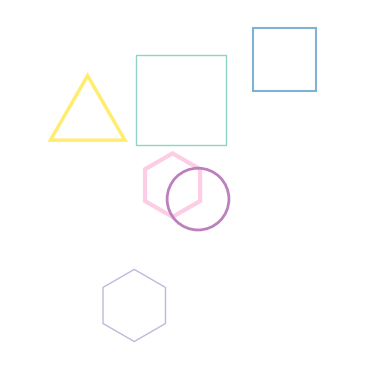[{"shape": "square", "thickness": 1, "radius": 0.58, "center": [0.47, 0.74]}, {"shape": "hexagon", "thickness": 1, "radius": 0.47, "center": [0.349, 0.207]}, {"shape": "square", "thickness": 1.5, "radius": 0.41, "center": [0.739, 0.846]}, {"shape": "hexagon", "thickness": 3, "radius": 0.41, "center": [0.448, 0.519]}, {"shape": "circle", "thickness": 2, "radius": 0.4, "center": [0.514, 0.483]}, {"shape": "triangle", "thickness": 2.5, "radius": 0.56, "center": [0.228, 0.692]}]